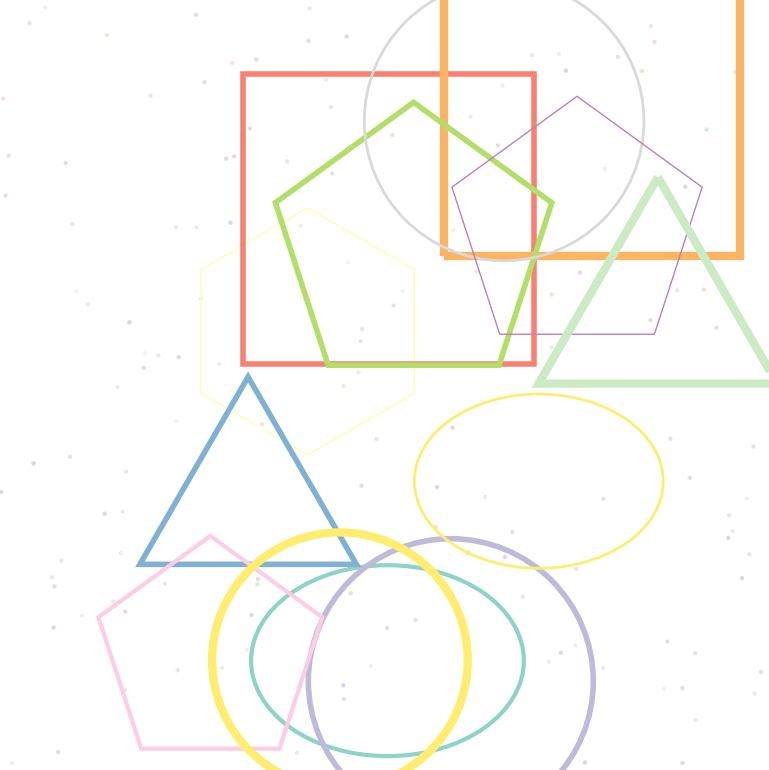[{"shape": "oval", "thickness": 1.5, "radius": 0.89, "center": [0.503, 0.142]}, {"shape": "hexagon", "thickness": 0.5, "radius": 0.8, "center": [0.399, 0.57]}, {"shape": "circle", "thickness": 2, "radius": 0.93, "center": [0.585, 0.115]}, {"shape": "square", "thickness": 2, "radius": 0.94, "center": [0.504, 0.715]}, {"shape": "triangle", "thickness": 2, "radius": 0.81, "center": [0.322, 0.348]}, {"shape": "square", "thickness": 3, "radius": 0.96, "center": [0.769, 0.86]}, {"shape": "pentagon", "thickness": 2, "radius": 0.94, "center": [0.537, 0.678]}, {"shape": "pentagon", "thickness": 1.5, "radius": 0.76, "center": [0.273, 0.151]}, {"shape": "circle", "thickness": 1, "radius": 0.91, "center": [0.655, 0.843]}, {"shape": "pentagon", "thickness": 0.5, "radius": 0.85, "center": [0.749, 0.704]}, {"shape": "triangle", "thickness": 3, "radius": 0.89, "center": [0.854, 0.591]}, {"shape": "circle", "thickness": 3, "radius": 0.83, "center": [0.441, 0.143]}, {"shape": "oval", "thickness": 1, "radius": 0.81, "center": [0.7, 0.375]}]